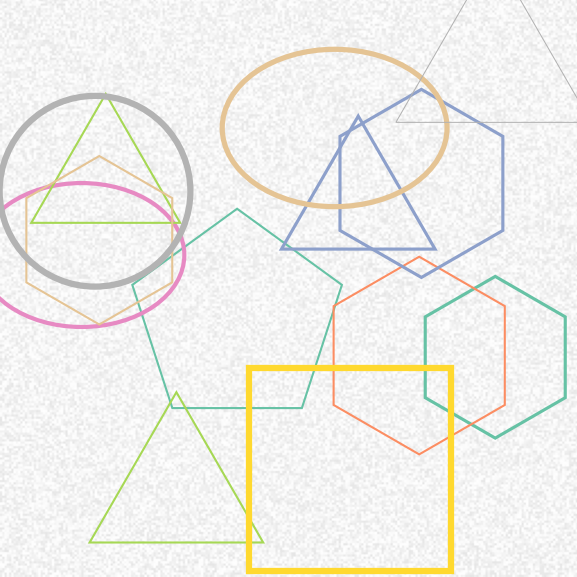[{"shape": "pentagon", "thickness": 1, "radius": 0.95, "center": [0.411, 0.447]}, {"shape": "hexagon", "thickness": 1.5, "radius": 0.7, "center": [0.858, 0.38]}, {"shape": "hexagon", "thickness": 1, "radius": 0.86, "center": [0.726, 0.383]}, {"shape": "hexagon", "thickness": 1.5, "radius": 0.81, "center": [0.73, 0.682]}, {"shape": "triangle", "thickness": 1.5, "radius": 0.77, "center": [0.62, 0.645]}, {"shape": "oval", "thickness": 2, "radius": 0.89, "center": [0.141, 0.558]}, {"shape": "triangle", "thickness": 1, "radius": 0.87, "center": [0.305, 0.147]}, {"shape": "triangle", "thickness": 1, "radius": 0.74, "center": [0.183, 0.688]}, {"shape": "square", "thickness": 3, "radius": 0.87, "center": [0.606, 0.186]}, {"shape": "oval", "thickness": 2.5, "radius": 0.97, "center": [0.579, 0.778]}, {"shape": "hexagon", "thickness": 1, "radius": 0.73, "center": [0.172, 0.583]}, {"shape": "circle", "thickness": 3, "radius": 0.83, "center": [0.165, 0.668]}, {"shape": "triangle", "thickness": 0.5, "radius": 0.98, "center": [0.855, 0.885]}]